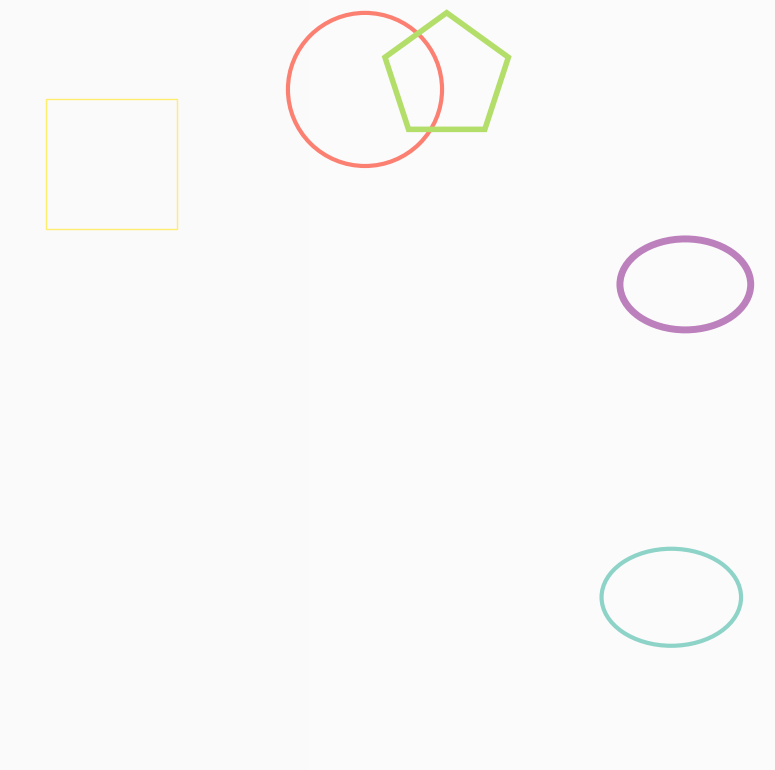[{"shape": "oval", "thickness": 1.5, "radius": 0.45, "center": [0.866, 0.224]}, {"shape": "circle", "thickness": 1.5, "radius": 0.5, "center": [0.471, 0.884]}, {"shape": "pentagon", "thickness": 2, "radius": 0.42, "center": [0.576, 0.9]}, {"shape": "oval", "thickness": 2.5, "radius": 0.42, "center": [0.884, 0.631]}, {"shape": "square", "thickness": 0.5, "radius": 0.42, "center": [0.144, 0.787]}]